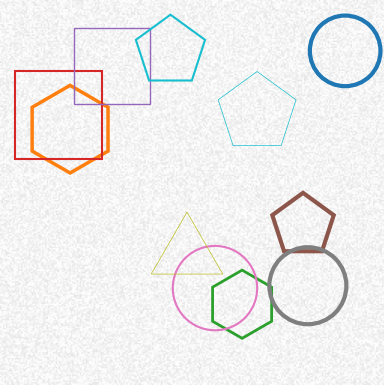[{"shape": "circle", "thickness": 3, "radius": 0.46, "center": [0.897, 0.868]}, {"shape": "hexagon", "thickness": 2.5, "radius": 0.57, "center": [0.182, 0.664]}, {"shape": "hexagon", "thickness": 2, "radius": 0.44, "center": [0.629, 0.21]}, {"shape": "square", "thickness": 1.5, "radius": 0.57, "center": [0.153, 0.701]}, {"shape": "square", "thickness": 1, "radius": 0.49, "center": [0.292, 0.828]}, {"shape": "pentagon", "thickness": 3, "radius": 0.42, "center": [0.787, 0.415]}, {"shape": "circle", "thickness": 1.5, "radius": 0.55, "center": [0.558, 0.252]}, {"shape": "circle", "thickness": 3, "radius": 0.5, "center": [0.8, 0.258]}, {"shape": "triangle", "thickness": 0.5, "radius": 0.54, "center": [0.486, 0.342]}, {"shape": "pentagon", "thickness": 0.5, "radius": 0.53, "center": [0.668, 0.708]}, {"shape": "pentagon", "thickness": 1.5, "radius": 0.47, "center": [0.443, 0.867]}]